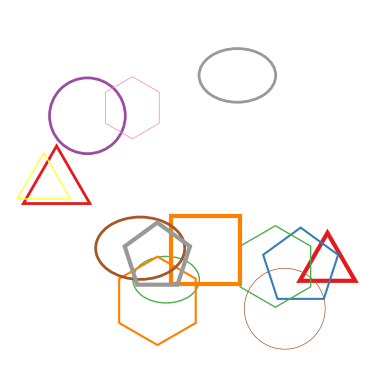[{"shape": "triangle", "thickness": 3, "radius": 0.42, "center": [0.851, 0.312]}, {"shape": "triangle", "thickness": 2, "radius": 0.5, "center": [0.147, 0.521]}, {"shape": "pentagon", "thickness": 1.5, "radius": 0.51, "center": [0.781, 0.306]}, {"shape": "hexagon", "thickness": 1, "radius": 0.53, "center": [0.715, 0.308]}, {"shape": "oval", "thickness": 1, "radius": 0.43, "center": [0.432, 0.274]}, {"shape": "circle", "thickness": 2, "radius": 0.49, "center": [0.227, 0.699]}, {"shape": "square", "thickness": 3, "radius": 0.44, "center": [0.534, 0.35]}, {"shape": "hexagon", "thickness": 1.5, "radius": 0.57, "center": [0.409, 0.219]}, {"shape": "triangle", "thickness": 1, "radius": 0.4, "center": [0.114, 0.523]}, {"shape": "oval", "thickness": 2, "radius": 0.58, "center": [0.364, 0.355]}, {"shape": "circle", "thickness": 0.5, "radius": 0.53, "center": [0.74, 0.198]}, {"shape": "hexagon", "thickness": 0.5, "radius": 0.4, "center": [0.344, 0.72]}, {"shape": "oval", "thickness": 2, "radius": 0.5, "center": [0.617, 0.804]}, {"shape": "pentagon", "thickness": 3, "radius": 0.45, "center": [0.409, 0.333]}]